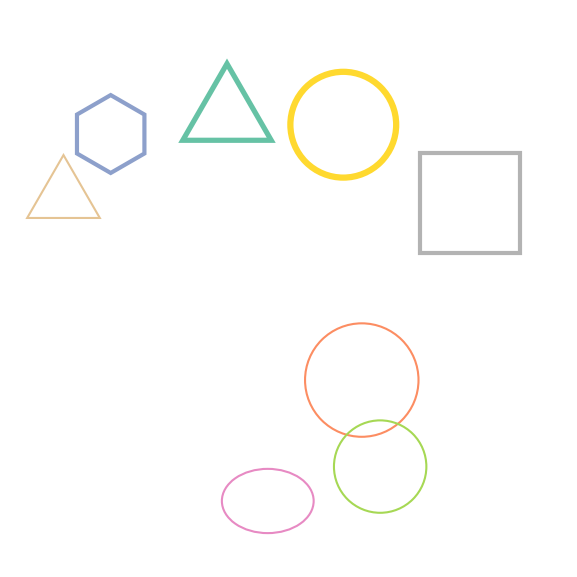[{"shape": "triangle", "thickness": 2.5, "radius": 0.44, "center": [0.393, 0.8]}, {"shape": "circle", "thickness": 1, "radius": 0.49, "center": [0.626, 0.341]}, {"shape": "hexagon", "thickness": 2, "radius": 0.34, "center": [0.192, 0.767]}, {"shape": "oval", "thickness": 1, "radius": 0.4, "center": [0.464, 0.132]}, {"shape": "circle", "thickness": 1, "radius": 0.4, "center": [0.658, 0.191]}, {"shape": "circle", "thickness": 3, "radius": 0.46, "center": [0.594, 0.783]}, {"shape": "triangle", "thickness": 1, "radius": 0.36, "center": [0.11, 0.658]}, {"shape": "square", "thickness": 2, "radius": 0.43, "center": [0.814, 0.647]}]